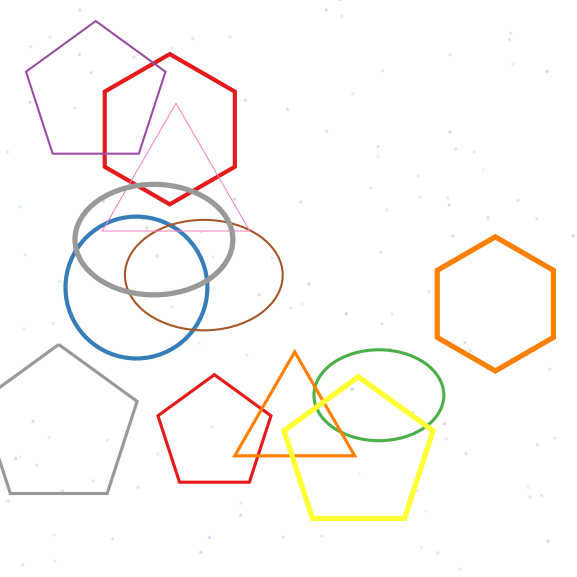[{"shape": "pentagon", "thickness": 1.5, "radius": 0.51, "center": [0.371, 0.247]}, {"shape": "hexagon", "thickness": 2, "radius": 0.65, "center": [0.294, 0.775]}, {"shape": "circle", "thickness": 2, "radius": 0.61, "center": [0.236, 0.501]}, {"shape": "oval", "thickness": 1.5, "radius": 0.56, "center": [0.656, 0.315]}, {"shape": "pentagon", "thickness": 1, "radius": 0.63, "center": [0.166, 0.836]}, {"shape": "hexagon", "thickness": 2.5, "radius": 0.58, "center": [0.858, 0.473]}, {"shape": "triangle", "thickness": 1.5, "radius": 0.6, "center": [0.51, 0.27]}, {"shape": "pentagon", "thickness": 2.5, "radius": 0.68, "center": [0.621, 0.211]}, {"shape": "oval", "thickness": 1, "radius": 0.68, "center": [0.353, 0.523]}, {"shape": "triangle", "thickness": 0.5, "radius": 0.74, "center": [0.305, 0.673]}, {"shape": "oval", "thickness": 2.5, "radius": 0.68, "center": [0.267, 0.584]}, {"shape": "pentagon", "thickness": 1.5, "radius": 0.71, "center": [0.102, 0.26]}]